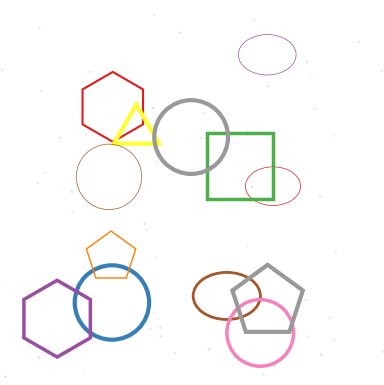[{"shape": "oval", "thickness": 0.5, "radius": 0.36, "center": [0.709, 0.516]}, {"shape": "hexagon", "thickness": 1.5, "radius": 0.45, "center": [0.293, 0.722]}, {"shape": "circle", "thickness": 3, "radius": 0.48, "center": [0.291, 0.214]}, {"shape": "square", "thickness": 2.5, "radius": 0.43, "center": [0.624, 0.569]}, {"shape": "hexagon", "thickness": 2.5, "radius": 0.5, "center": [0.148, 0.172]}, {"shape": "oval", "thickness": 0.5, "radius": 0.37, "center": [0.694, 0.858]}, {"shape": "pentagon", "thickness": 1, "radius": 0.34, "center": [0.289, 0.333]}, {"shape": "triangle", "thickness": 3, "radius": 0.34, "center": [0.354, 0.661]}, {"shape": "oval", "thickness": 2, "radius": 0.44, "center": [0.589, 0.231]}, {"shape": "circle", "thickness": 0.5, "radius": 0.43, "center": [0.283, 0.541]}, {"shape": "circle", "thickness": 2.5, "radius": 0.43, "center": [0.676, 0.135]}, {"shape": "pentagon", "thickness": 3, "radius": 0.48, "center": [0.695, 0.216]}, {"shape": "circle", "thickness": 3, "radius": 0.48, "center": [0.496, 0.644]}]